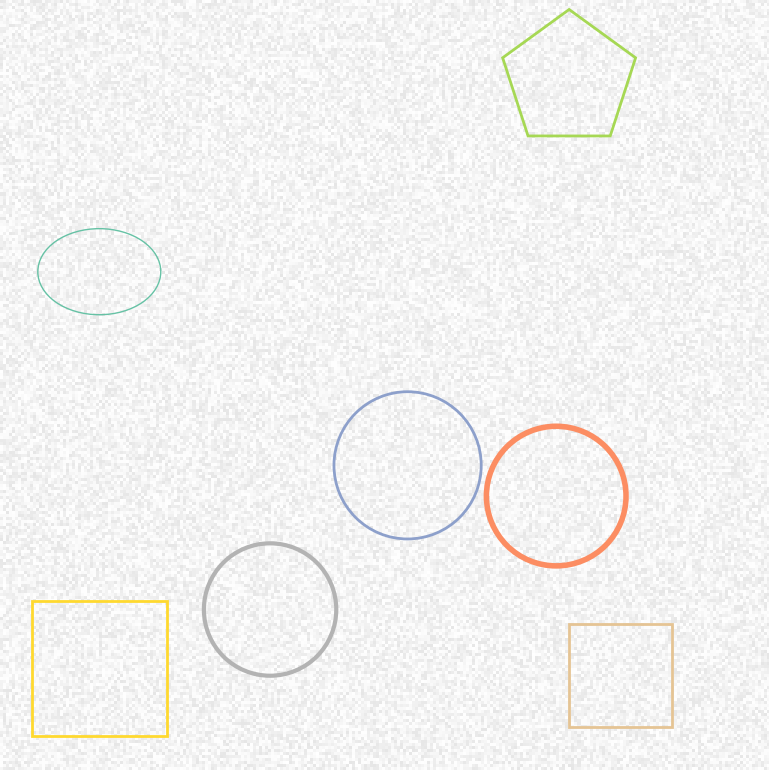[{"shape": "oval", "thickness": 0.5, "radius": 0.4, "center": [0.129, 0.647]}, {"shape": "circle", "thickness": 2, "radius": 0.45, "center": [0.722, 0.356]}, {"shape": "circle", "thickness": 1, "radius": 0.48, "center": [0.529, 0.396]}, {"shape": "pentagon", "thickness": 1, "radius": 0.45, "center": [0.739, 0.897]}, {"shape": "square", "thickness": 1, "radius": 0.44, "center": [0.129, 0.132]}, {"shape": "square", "thickness": 1, "radius": 0.33, "center": [0.805, 0.123]}, {"shape": "circle", "thickness": 1.5, "radius": 0.43, "center": [0.351, 0.208]}]